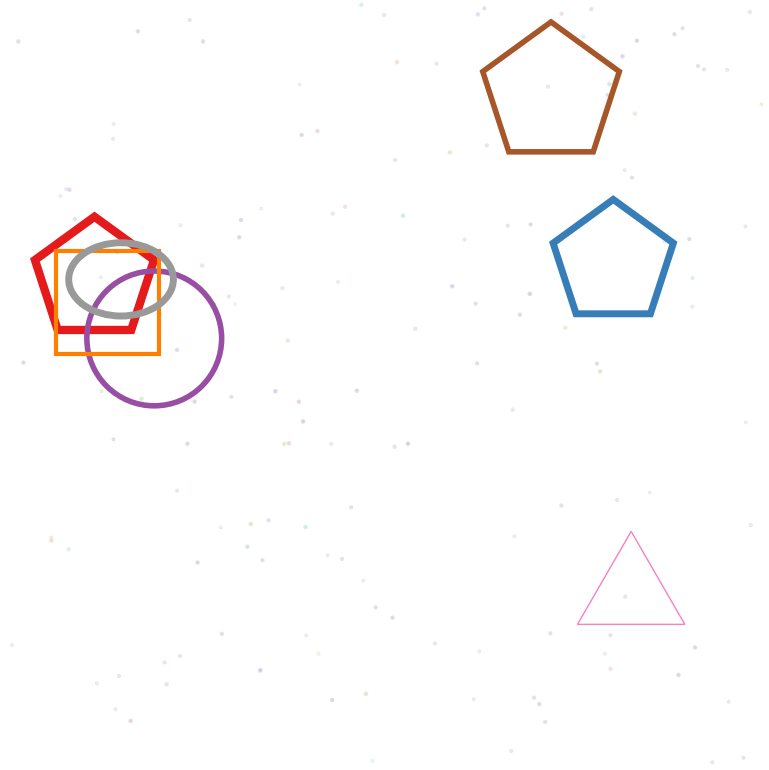[{"shape": "pentagon", "thickness": 3, "radius": 0.41, "center": [0.123, 0.637]}, {"shape": "pentagon", "thickness": 2.5, "radius": 0.41, "center": [0.796, 0.659]}, {"shape": "circle", "thickness": 2, "radius": 0.44, "center": [0.2, 0.56]}, {"shape": "square", "thickness": 1.5, "radius": 0.33, "center": [0.14, 0.607]}, {"shape": "pentagon", "thickness": 2, "radius": 0.47, "center": [0.716, 0.878]}, {"shape": "triangle", "thickness": 0.5, "radius": 0.4, "center": [0.82, 0.229]}, {"shape": "oval", "thickness": 2.5, "radius": 0.34, "center": [0.157, 0.637]}]